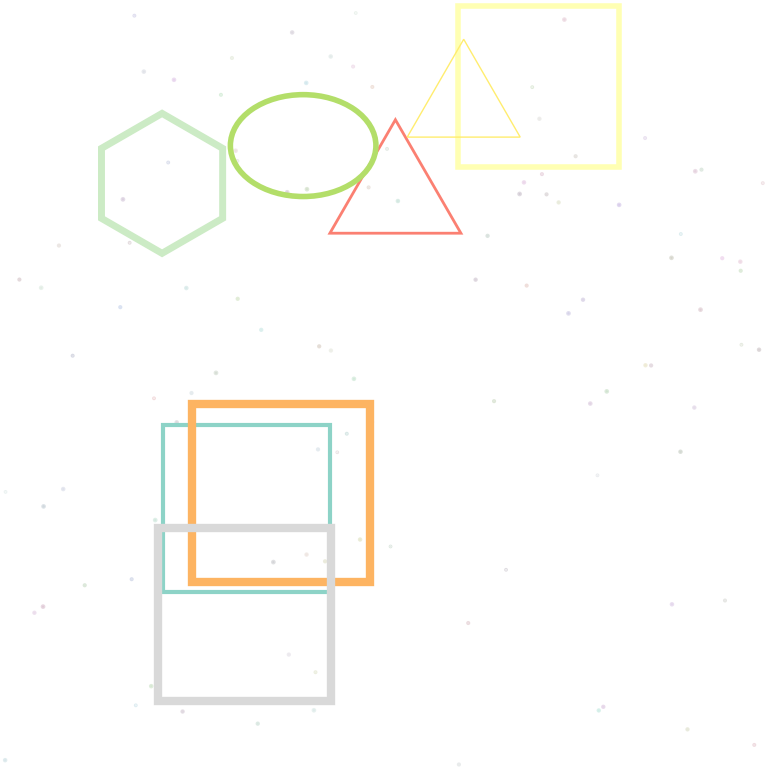[{"shape": "square", "thickness": 1.5, "radius": 0.54, "center": [0.32, 0.34]}, {"shape": "square", "thickness": 2, "radius": 0.52, "center": [0.699, 0.888]}, {"shape": "triangle", "thickness": 1, "radius": 0.49, "center": [0.514, 0.746]}, {"shape": "square", "thickness": 3, "radius": 0.58, "center": [0.365, 0.36]}, {"shape": "oval", "thickness": 2, "radius": 0.47, "center": [0.394, 0.811]}, {"shape": "square", "thickness": 3, "radius": 0.56, "center": [0.317, 0.202]}, {"shape": "hexagon", "thickness": 2.5, "radius": 0.45, "center": [0.21, 0.762]}, {"shape": "triangle", "thickness": 0.5, "radius": 0.42, "center": [0.602, 0.864]}]